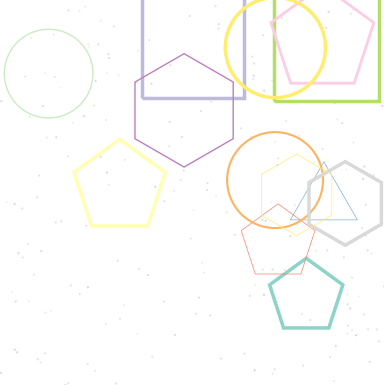[{"shape": "pentagon", "thickness": 2.5, "radius": 0.5, "center": [0.795, 0.229]}, {"shape": "pentagon", "thickness": 2.5, "radius": 0.62, "center": [0.311, 0.514]}, {"shape": "square", "thickness": 2.5, "radius": 0.66, "center": [0.501, 0.877]}, {"shape": "pentagon", "thickness": 0.5, "radius": 0.5, "center": [0.722, 0.37]}, {"shape": "triangle", "thickness": 0.5, "radius": 0.5, "center": [0.841, 0.479]}, {"shape": "circle", "thickness": 1.5, "radius": 0.62, "center": [0.714, 0.532]}, {"shape": "square", "thickness": 2.5, "radius": 0.68, "center": [0.848, 0.872]}, {"shape": "pentagon", "thickness": 2, "radius": 0.7, "center": [0.837, 0.898]}, {"shape": "hexagon", "thickness": 2.5, "radius": 0.54, "center": [0.897, 0.472]}, {"shape": "hexagon", "thickness": 1, "radius": 0.74, "center": [0.478, 0.713]}, {"shape": "circle", "thickness": 1, "radius": 0.58, "center": [0.126, 0.809]}, {"shape": "hexagon", "thickness": 0.5, "radius": 0.53, "center": [0.77, 0.494]}, {"shape": "circle", "thickness": 2.5, "radius": 0.65, "center": [0.715, 0.876]}]